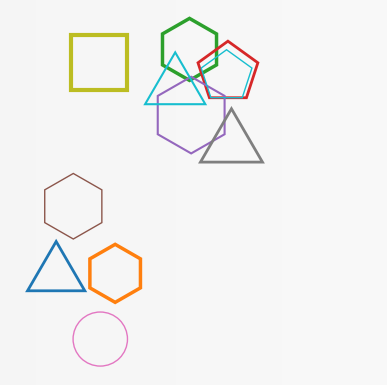[{"shape": "triangle", "thickness": 2, "radius": 0.43, "center": [0.145, 0.287]}, {"shape": "hexagon", "thickness": 2.5, "radius": 0.38, "center": [0.297, 0.29]}, {"shape": "hexagon", "thickness": 2.5, "radius": 0.4, "center": [0.489, 0.872]}, {"shape": "pentagon", "thickness": 2, "radius": 0.41, "center": [0.588, 0.812]}, {"shape": "hexagon", "thickness": 1.5, "radius": 0.5, "center": [0.493, 0.701]}, {"shape": "hexagon", "thickness": 1, "radius": 0.43, "center": [0.189, 0.464]}, {"shape": "circle", "thickness": 1, "radius": 0.35, "center": [0.259, 0.119]}, {"shape": "triangle", "thickness": 2, "radius": 0.46, "center": [0.597, 0.625]}, {"shape": "square", "thickness": 3, "radius": 0.36, "center": [0.256, 0.837]}, {"shape": "triangle", "thickness": 1.5, "radius": 0.45, "center": [0.452, 0.774]}, {"shape": "pentagon", "thickness": 1, "radius": 0.34, "center": [0.585, 0.802]}]